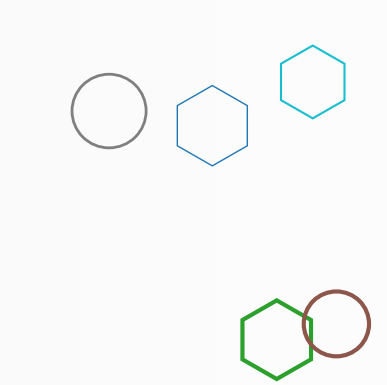[{"shape": "hexagon", "thickness": 1, "radius": 0.52, "center": [0.548, 0.674]}, {"shape": "hexagon", "thickness": 3, "radius": 0.51, "center": [0.714, 0.118]}, {"shape": "circle", "thickness": 3, "radius": 0.42, "center": [0.868, 0.159]}, {"shape": "circle", "thickness": 2, "radius": 0.48, "center": [0.281, 0.712]}, {"shape": "hexagon", "thickness": 1.5, "radius": 0.47, "center": [0.807, 0.787]}]